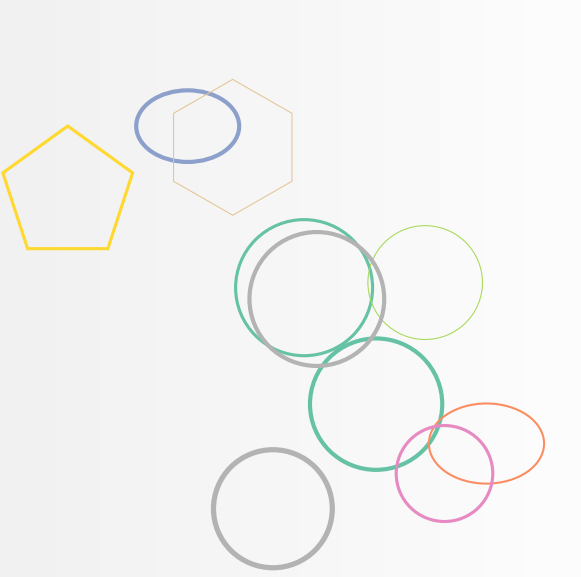[{"shape": "circle", "thickness": 2, "radius": 0.57, "center": [0.647, 0.299]}, {"shape": "circle", "thickness": 1.5, "radius": 0.59, "center": [0.523, 0.501]}, {"shape": "oval", "thickness": 1, "radius": 0.5, "center": [0.837, 0.231]}, {"shape": "oval", "thickness": 2, "radius": 0.44, "center": [0.323, 0.781]}, {"shape": "circle", "thickness": 1.5, "radius": 0.42, "center": [0.765, 0.179]}, {"shape": "circle", "thickness": 0.5, "radius": 0.49, "center": [0.731, 0.51]}, {"shape": "pentagon", "thickness": 1.5, "radius": 0.59, "center": [0.117, 0.664]}, {"shape": "hexagon", "thickness": 0.5, "radius": 0.59, "center": [0.4, 0.744]}, {"shape": "circle", "thickness": 2, "radius": 0.58, "center": [0.545, 0.481]}, {"shape": "circle", "thickness": 2.5, "radius": 0.51, "center": [0.469, 0.118]}]